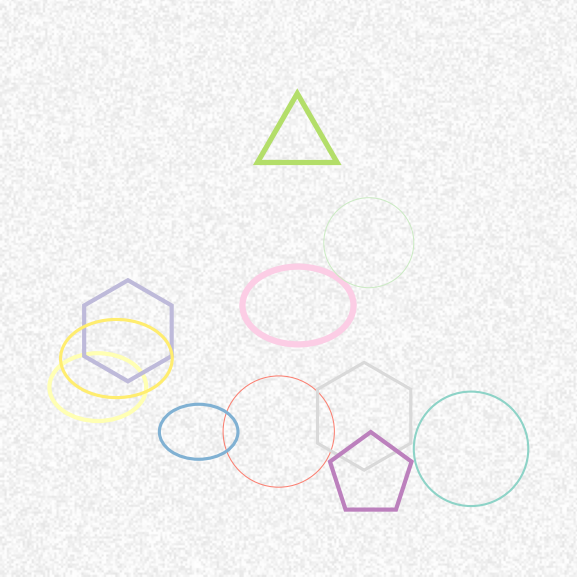[{"shape": "circle", "thickness": 1, "radius": 0.5, "center": [0.816, 0.222]}, {"shape": "oval", "thickness": 2, "radius": 0.42, "center": [0.169, 0.329]}, {"shape": "hexagon", "thickness": 2, "radius": 0.44, "center": [0.222, 0.426]}, {"shape": "circle", "thickness": 0.5, "radius": 0.48, "center": [0.483, 0.252]}, {"shape": "oval", "thickness": 1.5, "radius": 0.34, "center": [0.344, 0.251]}, {"shape": "triangle", "thickness": 2.5, "radius": 0.4, "center": [0.515, 0.758]}, {"shape": "oval", "thickness": 3, "radius": 0.48, "center": [0.516, 0.47]}, {"shape": "hexagon", "thickness": 1.5, "radius": 0.47, "center": [0.631, 0.278]}, {"shape": "pentagon", "thickness": 2, "radius": 0.37, "center": [0.642, 0.177]}, {"shape": "circle", "thickness": 0.5, "radius": 0.39, "center": [0.639, 0.579]}, {"shape": "oval", "thickness": 1.5, "radius": 0.48, "center": [0.202, 0.378]}]